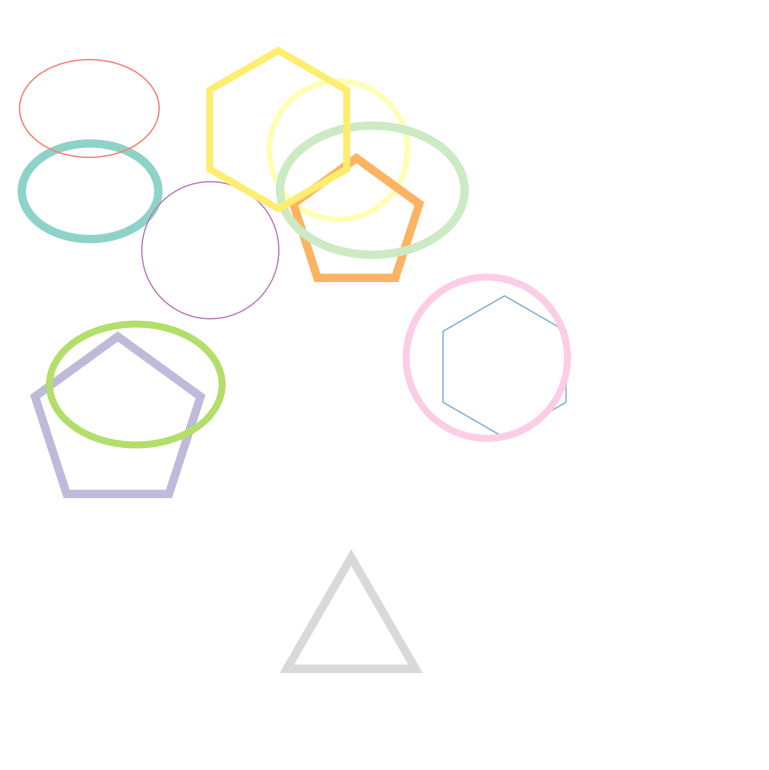[{"shape": "oval", "thickness": 3, "radius": 0.44, "center": [0.117, 0.752]}, {"shape": "circle", "thickness": 2, "radius": 0.45, "center": [0.439, 0.805]}, {"shape": "pentagon", "thickness": 3, "radius": 0.57, "center": [0.153, 0.45]}, {"shape": "oval", "thickness": 0.5, "radius": 0.45, "center": [0.116, 0.859]}, {"shape": "hexagon", "thickness": 0.5, "radius": 0.46, "center": [0.655, 0.524]}, {"shape": "pentagon", "thickness": 3, "radius": 0.43, "center": [0.463, 0.709]}, {"shape": "oval", "thickness": 2.5, "radius": 0.56, "center": [0.176, 0.501]}, {"shape": "circle", "thickness": 2.5, "radius": 0.52, "center": [0.632, 0.535]}, {"shape": "triangle", "thickness": 3, "radius": 0.48, "center": [0.456, 0.18]}, {"shape": "circle", "thickness": 0.5, "radius": 0.44, "center": [0.273, 0.675]}, {"shape": "oval", "thickness": 3, "radius": 0.6, "center": [0.484, 0.753]}, {"shape": "hexagon", "thickness": 2.5, "radius": 0.51, "center": [0.361, 0.832]}]